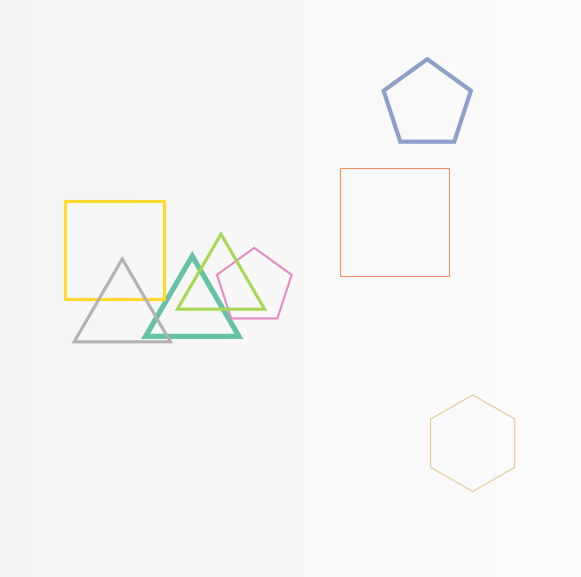[{"shape": "triangle", "thickness": 2.5, "radius": 0.46, "center": [0.331, 0.463]}, {"shape": "square", "thickness": 0.5, "radius": 0.47, "center": [0.679, 0.615]}, {"shape": "pentagon", "thickness": 2, "radius": 0.39, "center": [0.735, 0.818]}, {"shape": "pentagon", "thickness": 1, "radius": 0.34, "center": [0.438, 0.502]}, {"shape": "triangle", "thickness": 1.5, "radius": 0.43, "center": [0.38, 0.507]}, {"shape": "square", "thickness": 1.5, "radius": 0.42, "center": [0.197, 0.566]}, {"shape": "hexagon", "thickness": 0.5, "radius": 0.42, "center": [0.813, 0.232]}, {"shape": "triangle", "thickness": 1.5, "radius": 0.48, "center": [0.21, 0.455]}]